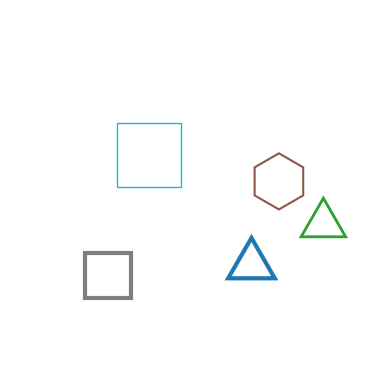[{"shape": "triangle", "thickness": 3, "radius": 0.35, "center": [0.653, 0.312]}, {"shape": "triangle", "thickness": 2, "radius": 0.33, "center": [0.84, 0.418]}, {"shape": "hexagon", "thickness": 1.5, "radius": 0.36, "center": [0.724, 0.529]}, {"shape": "square", "thickness": 3, "radius": 0.29, "center": [0.28, 0.283]}, {"shape": "square", "thickness": 1, "radius": 0.42, "center": [0.387, 0.597]}]